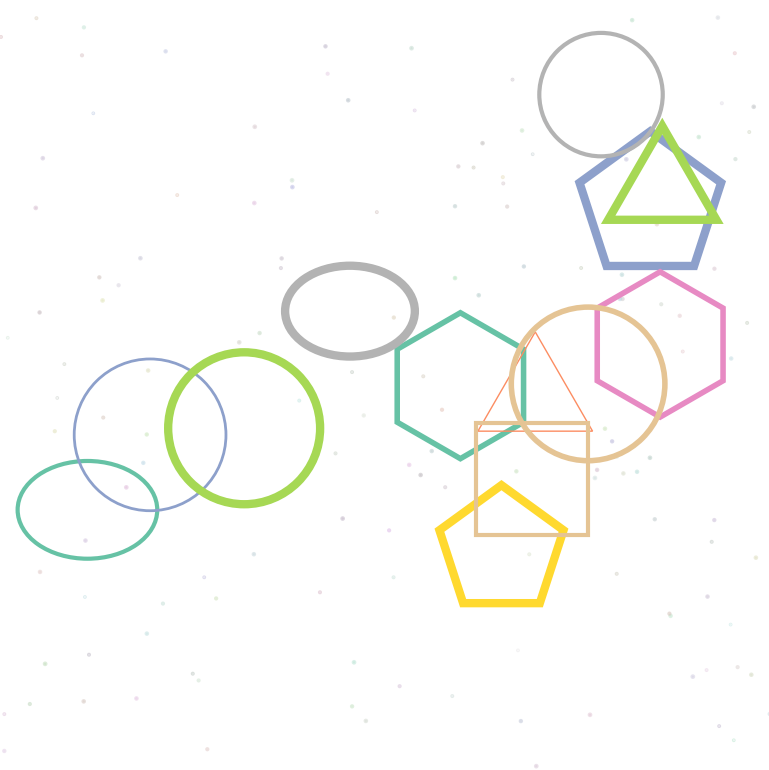[{"shape": "oval", "thickness": 1.5, "radius": 0.45, "center": [0.114, 0.338]}, {"shape": "hexagon", "thickness": 2, "radius": 0.47, "center": [0.598, 0.499]}, {"shape": "triangle", "thickness": 0.5, "radius": 0.43, "center": [0.695, 0.483]}, {"shape": "pentagon", "thickness": 3, "radius": 0.48, "center": [0.845, 0.733]}, {"shape": "circle", "thickness": 1, "radius": 0.49, "center": [0.195, 0.435]}, {"shape": "hexagon", "thickness": 2, "radius": 0.47, "center": [0.857, 0.553]}, {"shape": "triangle", "thickness": 3, "radius": 0.41, "center": [0.86, 0.755]}, {"shape": "circle", "thickness": 3, "radius": 0.49, "center": [0.317, 0.444]}, {"shape": "pentagon", "thickness": 3, "radius": 0.42, "center": [0.651, 0.285]}, {"shape": "square", "thickness": 1.5, "radius": 0.36, "center": [0.691, 0.378]}, {"shape": "circle", "thickness": 2, "radius": 0.5, "center": [0.764, 0.501]}, {"shape": "oval", "thickness": 3, "radius": 0.42, "center": [0.455, 0.596]}, {"shape": "circle", "thickness": 1.5, "radius": 0.4, "center": [0.781, 0.877]}]